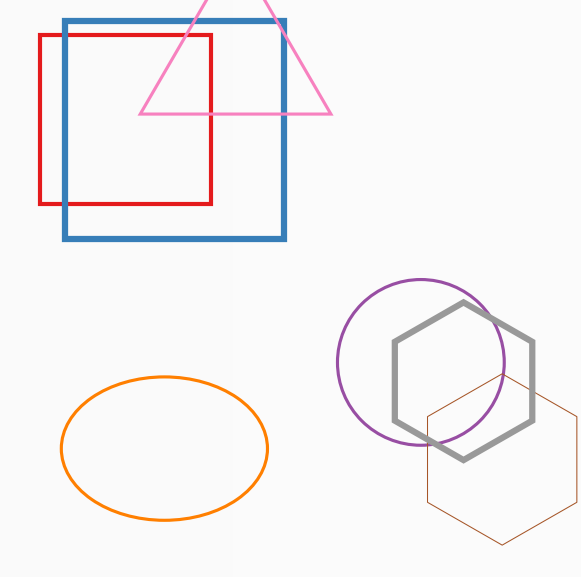[{"shape": "square", "thickness": 2, "radius": 0.73, "center": [0.216, 0.792]}, {"shape": "square", "thickness": 3, "radius": 0.94, "center": [0.3, 0.774]}, {"shape": "circle", "thickness": 1.5, "radius": 0.72, "center": [0.724, 0.372]}, {"shape": "oval", "thickness": 1.5, "radius": 0.89, "center": [0.283, 0.222]}, {"shape": "hexagon", "thickness": 0.5, "radius": 0.74, "center": [0.864, 0.204]}, {"shape": "triangle", "thickness": 1.5, "radius": 0.95, "center": [0.405, 0.896]}, {"shape": "hexagon", "thickness": 3, "radius": 0.68, "center": [0.797, 0.339]}]